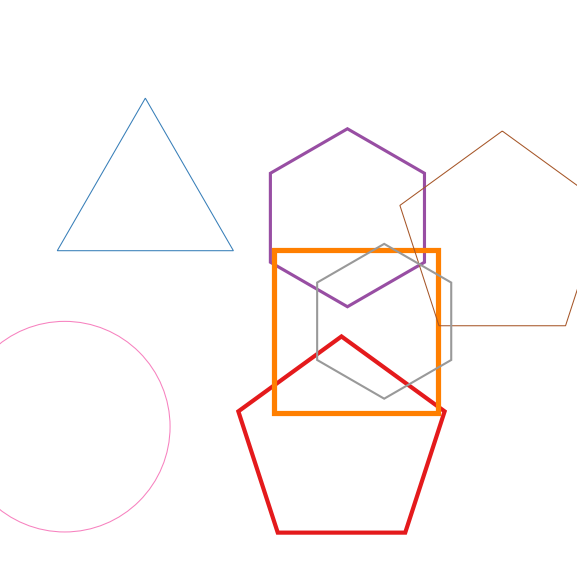[{"shape": "pentagon", "thickness": 2, "radius": 0.94, "center": [0.591, 0.229]}, {"shape": "triangle", "thickness": 0.5, "radius": 0.88, "center": [0.252, 0.653]}, {"shape": "hexagon", "thickness": 1.5, "radius": 0.77, "center": [0.602, 0.622]}, {"shape": "square", "thickness": 2.5, "radius": 0.71, "center": [0.617, 0.425]}, {"shape": "pentagon", "thickness": 0.5, "radius": 0.93, "center": [0.87, 0.586]}, {"shape": "circle", "thickness": 0.5, "radius": 0.91, "center": [0.112, 0.26]}, {"shape": "hexagon", "thickness": 1, "radius": 0.67, "center": [0.665, 0.443]}]